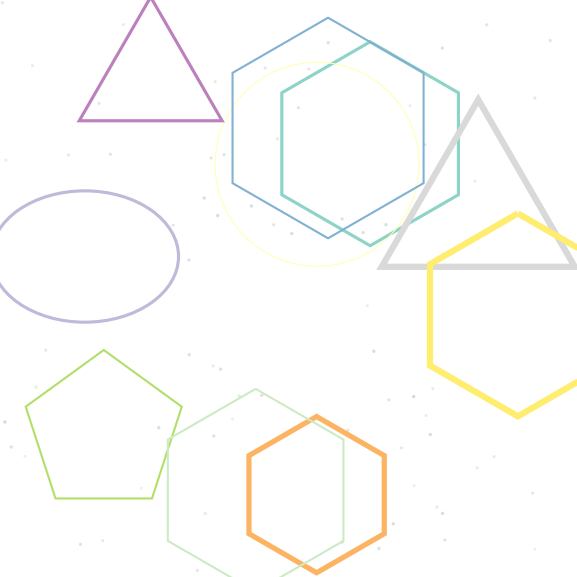[{"shape": "hexagon", "thickness": 1.5, "radius": 0.88, "center": [0.641, 0.75]}, {"shape": "circle", "thickness": 0.5, "radius": 0.88, "center": [0.549, 0.715]}, {"shape": "oval", "thickness": 1.5, "radius": 0.81, "center": [0.147, 0.555]}, {"shape": "hexagon", "thickness": 1, "radius": 0.95, "center": [0.568, 0.777]}, {"shape": "hexagon", "thickness": 2.5, "radius": 0.68, "center": [0.548, 0.143]}, {"shape": "pentagon", "thickness": 1, "radius": 0.71, "center": [0.18, 0.251]}, {"shape": "triangle", "thickness": 3, "radius": 0.97, "center": [0.828, 0.634]}, {"shape": "triangle", "thickness": 1.5, "radius": 0.71, "center": [0.261, 0.861]}, {"shape": "hexagon", "thickness": 1, "radius": 0.88, "center": [0.443, 0.15]}, {"shape": "hexagon", "thickness": 3, "radius": 0.88, "center": [0.897, 0.454]}]